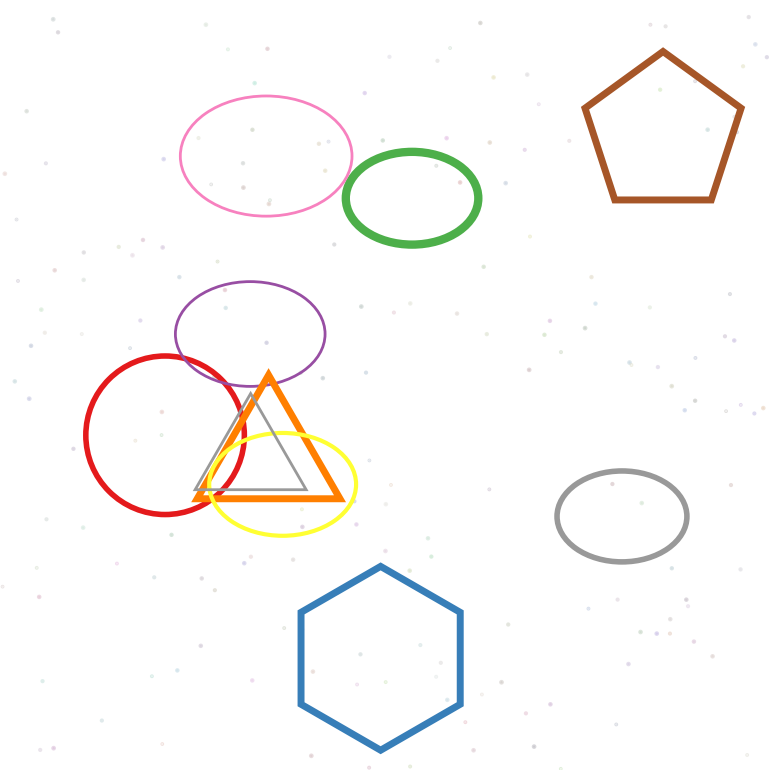[{"shape": "circle", "thickness": 2, "radius": 0.51, "center": [0.214, 0.435]}, {"shape": "hexagon", "thickness": 2.5, "radius": 0.6, "center": [0.494, 0.145]}, {"shape": "oval", "thickness": 3, "radius": 0.43, "center": [0.535, 0.743]}, {"shape": "oval", "thickness": 1, "radius": 0.49, "center": [0.325, 0.566]}, {"shape": "triangle", "thickness": 2.5, "radius": 0.54, "center": [0.349, 0.406]}, {"shape": "oval", "thickness": 1.5, "radius": 0.48, "center": [0.367, 0.371]}, {"shape": "pentagon", "thickness": 2.5, "radius": 0.53, "center": [0.861, 0.827]}, {"shape": "oval", "thickness": 1, "radius": 0.56, "center": [0.346, 0.797]}, {"shape": "triangle", "thickness": 1, "radius": 0.42, "center": [0.326, 0.406]}, {"shape": "oval", "thickness": 2, "radius": 0.42, "center": [0.808, 0.329]}]